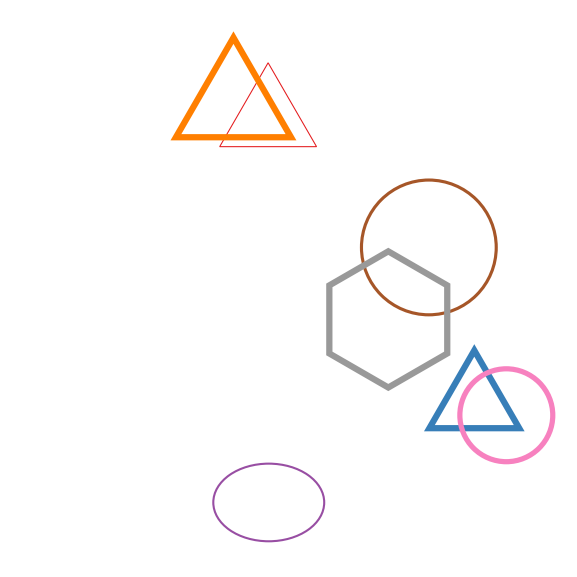[{"shape": "triangle", "thickness": 0.5, "radius": 0.48, "center": [0.464, 0.794]}, {"shape": "triangle", "thickness": 3, "radius": 0.45, "center": [0.821, 0.303]}, {"shape": "oval", "thickness": 1, "radius": 0.48, "center": [0.465, 0.129]}, {"shape": "triangle", "thickness": 3, "radius": 0.58, "center": [0.404, 0.819]}, {"shape": "circle", "thickness": 1.5, "radius": 0.58, "center": [0.743, 0.571]}, {"shape": "circle", "thickness": 2.5, "radius": 0.4, "center": [0.877, 0.28]}, {"shape": "hexagon", "thickness": 3, "radius": 0.59, "center": [0.672, 0.446]}]